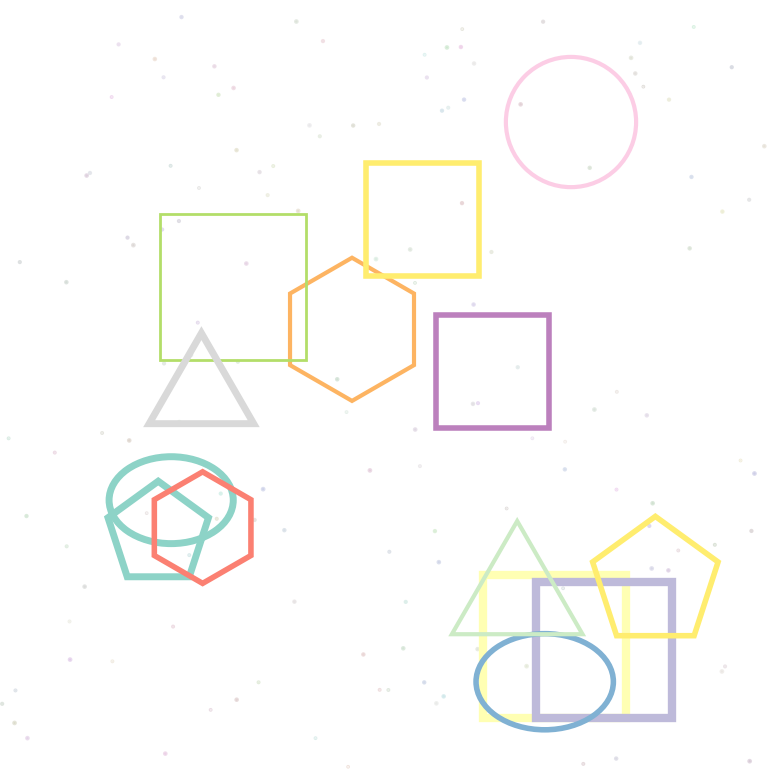[{"shape": "oval", "thickness": 2.5, "radius": 0.4, "center": [0.222, 0.35]}, {"shape": "pentagon", "thickness": 2.5, "radius": 0.34, "center": [0.205, 0.306]}, {"shape": "square", "thickness": 3, "radius": 0.47, "center": [0.72, 0.16]}, {"shape": "square", "thickness": 3, "radius": 0.44, "center": [0.784, 0.156]}, {"shape": "hexagon", "thickness": 2, "radius": 0.36, "center": [0.263, 0.315]}, {"shape": "oval", "thickness": 2, "radius": 0.45, "center": [0.707, 0.115]}, {"shape": "hexagon", "thickness": 1.5, "radius": 0.46, "center": [0.457, 0.572]}, {"shape": "square", "thickness": 1, "radius": 0.47, "center": [0.303, 0.627]}, {"shape": "circle", "thickness": 1.5, "radius": 0.42, "center": [0.742, 0.842]}, {"shape": "triangle", "thickness": 2.5, "radius": 0.39, "center": [0.262, 0.489]}, {"shape": "square", "thickness": 2, "radius": 0.37, "center": [0.64, 0.517]}, {"shape": "triangle", "thickness": 1.5, "radius": 0.49, "center": [0.672, 0.225]}, {"shape": "pentagon", "thickness": 2, "radius": 0.43, "center": [0.851, 0.244]}, {"shape": "square", "thickness": 2, "radius": 0.37, "center": [0.548, 0.714]}]